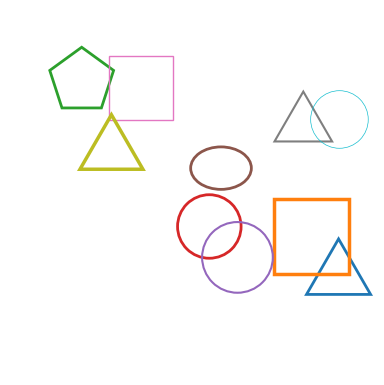[{"shape": "triangle", "thickness": 2, "radius": 0.48, "center": [0.879, 0.283]}, {"shape": "square", "thickness": 2.5, "radius": 0.48, "center": [0.808, 0.386]}, {"shape": "pentagon", "thickness": 2, "radius": 0.44, "center": [0.212, 0.79]}, {"shape": "circle", "thickness": 2, "radius": 0.41, "center": [0.544, 0.412]}, {"shape": "circle", "thickness": 1.5, "radius": 0.46, "center": [0.617, 0.331]}, {"shape": "oval", "thickness": 2, "radius": 0.39, "center": [0.574, 0.563]}, {"shape": "square", "thickness": 1, "radius": 0.42, "center": [0.365, 0.771]}, {"shape": "triangle", "thickness": 1.5, "radius": 0.43, "center": [0.788, 0.676]}, {"shape": "triangle", "thickness": 2.5, "radius": 0.47, "center": [0.289, 0.608]}, {"shape": "circle", "thickness": 0.5, "radius": 0.37, "center": [0.882, 0.69]}]